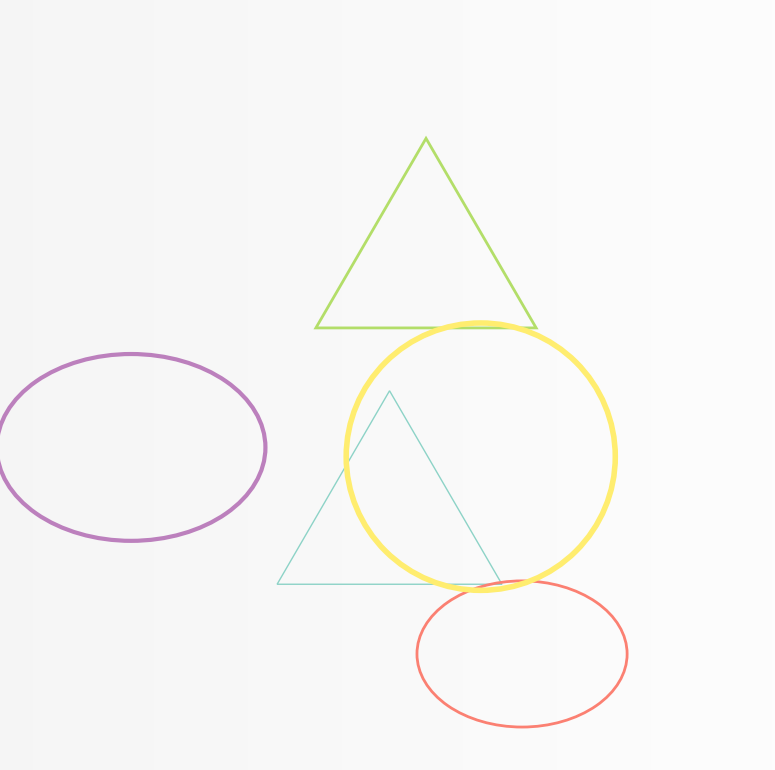[{"shape": "triangle", "thickness": 0.5, "radius": 0.84, "center": [0.503, 0.325]}, {"shape": "oval", "thickness": 1, "radius": 0.68, "center": [0.674, 0.151]}, {"shape": "triangle", "thickness": 1, "radius": 0.82, "center": [0.55, 0.656]}, {"shape": "oval", "thickness": 1.5, "radius": 0.87, "center": [0.169, 0.419]}, {"shape": "circle", "thickness": 2, "radius": 0.87, "center": [0.62, 0.407]}]